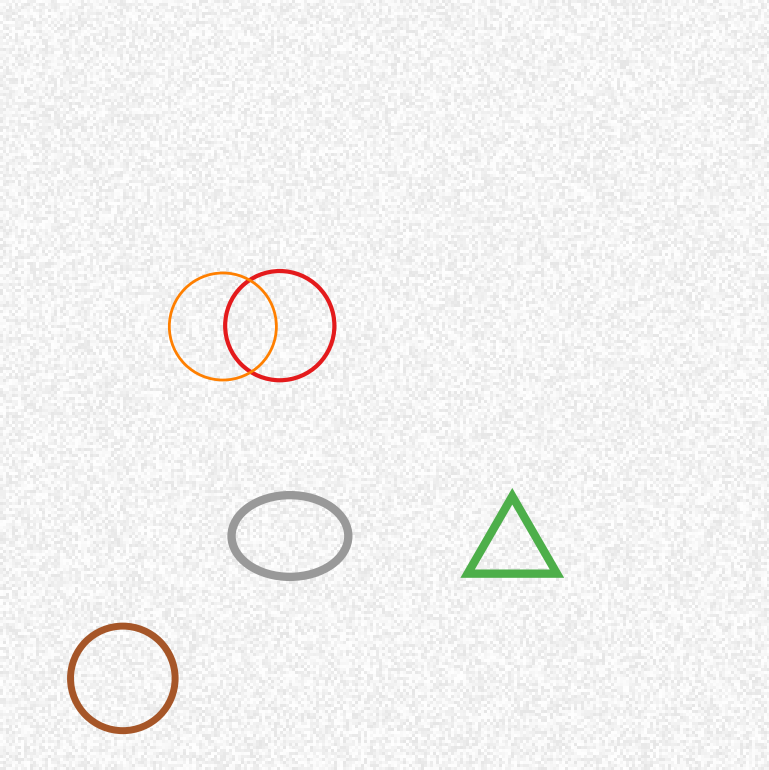[{"shape": "circle", "thickness": 1.5, "radius": 0.35, "center": [0.363, 0.577]}, {"shape": "triangle", "thickness": 3, "radius": 0.33, "center": [0.665, 0.289]}, {"shape": "circle", "thickness": 1, "radius": 0.35, "center": [0.289, 0.576]}, {"shape": "circle", "thickness": 2.5, "radius": 0.34, "center": [0.16, 0.119]}, {"shape": "oval", "thickness": 3, "radius": 0.38, "center": [0.377, 0.304]}]